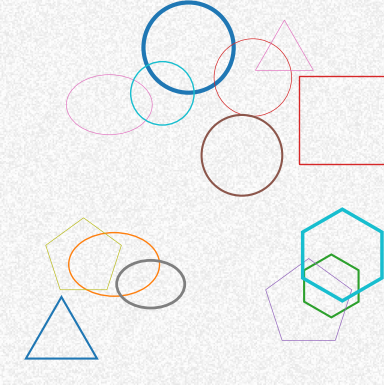[{"shape": "triangle", "thickness": 1.5, "radius": 0.53, "center": [0.16, 0.122]}, {"shape": "circle", "thickness": 3, "radius": 0.59, "center": [0.49, 0.876]}, {"shape": "oval", "thickness": 1, "radius": 0.59, "center": [0.296, 0.313]}, {"shape": "hexagon", "thickness": 1.5, "radius": 0.41, "center": [0.861, 0.257]}, {"shape": "circle", "thickness": 0.5, "radius": 0.5, "center": [0.657, 0.799]}, {"shape": "square", "thickness": 1, "radius": 0.57, "center": [0.893, 0.689]}, {"shape": "pentagon", "thickness": 0.5, "radius": 0.59, "center": [0.802, 0.211]}, {"shape": "circle", "thickness": 1.5, "radius": 0.52, "center": [0.628, 0.597]}, {"shape": "triangle", "thickness": 0.5, "radius": 0.44, "center": [0.739, 0.861]}, {"shape": "oval", "thickness": 0.5, "radius": 0.56, "center": [0.284, 0.728]}, {"shape": "oval", "thickness": 2, "radius": 0.44, "center": [0.391, 0.262]}, {"shape": "pentagon", "thickness": 0.5, "radius": 0.52, "center": [0.217, 0.331]}, {"shape": "hexagon", "thickness": 2.5, "radius": 0.59, "center": [0.889, 0.338]}, {"shape": "circle", "thickness": 1, "radius": 0.41, "center": [0.422, 0.758]}]